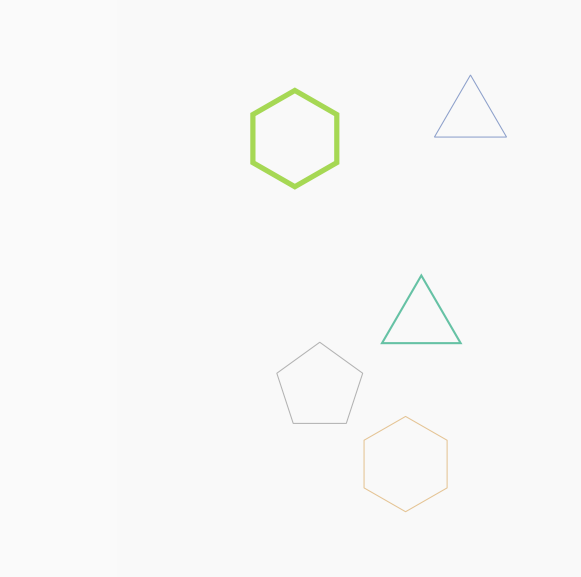[{"shape": "triangle", "thickness": 1, "radius": 0.39, "center": [0.725, 0.444]}, {"shape": "triangle", "thickness": 0.5, "radius": 0.36, "center": [0.809, 0.798]}, {"shape": "hexagon", "thickness": 2.5, "radius": 0.42, "center": [0.507, 0.759]}, {"shape": "hexagon", "thickness": 0.5, "radius": 0.41, "center": [0.698, 0.196]}, {"shape": "pentagon", "thickness": 0.5, "radius": 0.39, "center": [0.55, 0.329]}]